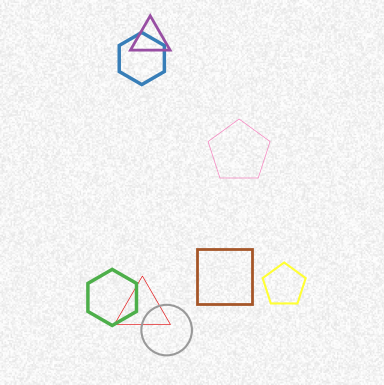[{"shape": "triangle", "thickness": 0.5, "radius": 0.42, "center": [0.37, 0.199]}, {"shape": "hexagon", "thickness": 2.5, "radius": 0.34, "center": [0.368, 0.848]}, {"shape": "hexagon", "thickness": 2.5, "radius": 0.36, "center": [0.291, 0.227]}, {"shape": "triangle", "thickness": 2, "radius": 0.3, "center": [0.39, 0.9]}, {"shape": "pentagon", "thickness": 1.5, "radius": 0.29, "center": [0.738, 0.259]}, {"shape": "square", "thickness": 2, "radius": 0.36, "center": [0.582, 0.282]}, {"shape": "pentagon", "thickness": 0.5, "radius": 0.42, "center": [0.621, 0.606]}, {"shape": "circle", "thickness": 1.5, "radius": 0.33, "center": [0.433, 0.143]}]